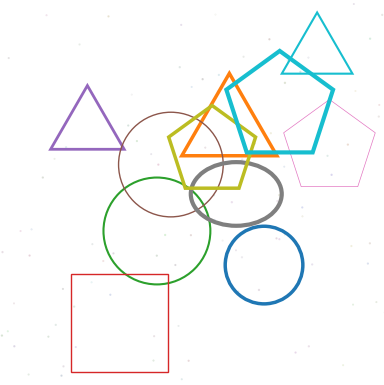[{"shape": "circle", "thickness": 2.5, "radius": 0.5, "center": [0.686, 0.312]}, {"shape": "triangle", "thickness": 2.5, "radius": 0.71, "center": [0.596, 0.667]}, {"shape": "circle", "thickness": 1.5, "radius": 0.69, "center": [0.408, 0.4]}, {"shape": "square", "thickness": 1, "radius": 0.63, "center": [0.31, 0.161]}, {"shape": "triangle", "thickness": 2, "radius": 0.55, "center": [0.227, 0.667]}, {"shape": "circle", "thickness": 1, "radius": 0.68, "center": [0.444, 0.573]}, {"shape": "pentagon", "thickness": 0.5, "radius": 0.63, "center": [0.856, 0.616]}, {"shape": "oval", "thickness": 3, "radius": 0.59, "center": [0.614, 0.496]}, {"shape": "pentagon", "thickness": 2.5, "radius": 0.59, "center": [0.551, 0.607]}, {"shape": "pentagon", "thickness": 3, "radius": 0.73, "center": [0.727, 0.722]}, {"shape": "triangle", "thickness": 1.5, "radius": 0.53, "center": [0.824, 0.862]}]